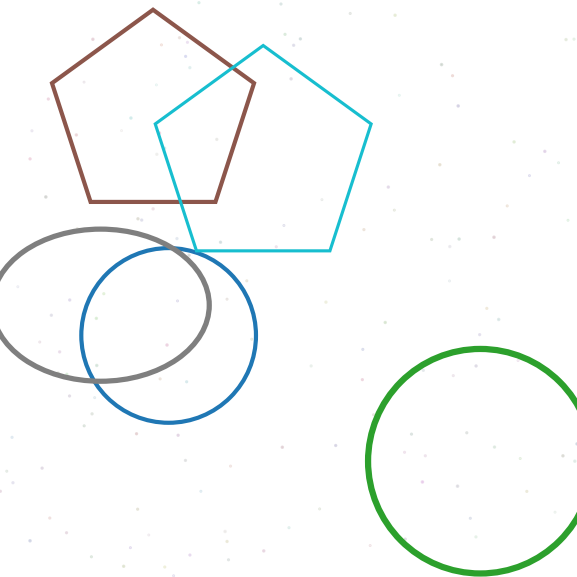[{"shape": "circle", "thickness": 2, "radius": 0.76, "center": [0.292, 0.418]}, {"shape": "circle", "thickness": 3, "radius": 0.97, "center": [0.832, 0.201]}, {"shape": "pentagon", "thickness": 2, "radius": 0.92, "center": [0.265, 0.798]}, {"shape": "oval", "thickness": 2.5, "radius": 0.94, "center": [0.174, 0.471]}, {"shape": "pentagon", "thickness": 1.5, "radius": 0.98, "center": [0.456, 0.724]}]